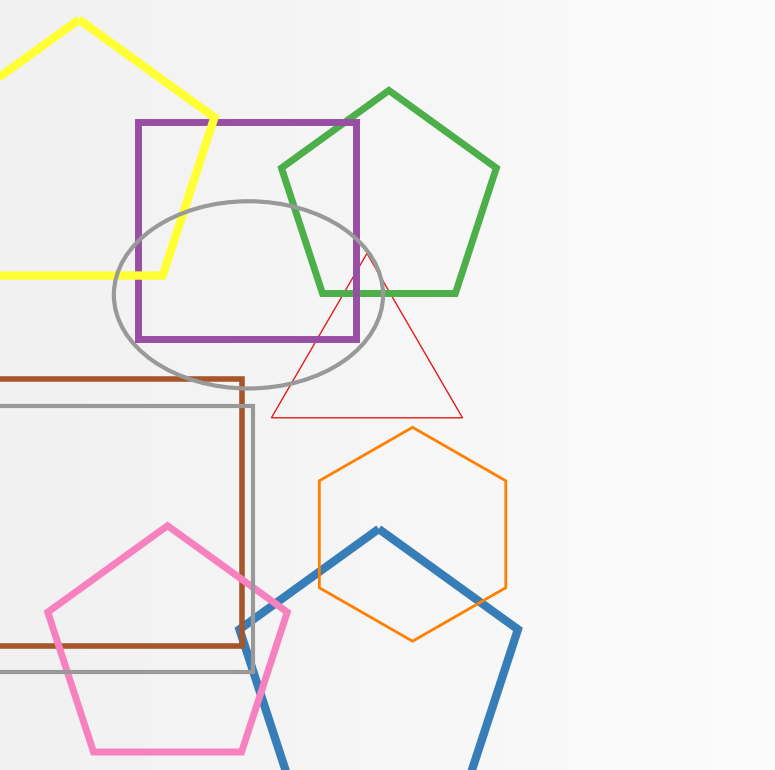[{"shape": "triangle", "thickness": 0.5, "radius": 0.71, "center": [0.473, 0.529]}, {"shape": "pentagon", "thickness": 3, "radius": 0.94, "center": [0.489, 0.124]}, {"shape": "pentagon", "thickness": 2.5, "radius": 0.73, "center": [0.502, 0.737]}, {"shape": "square", "thickness": 2.5, "radius": 0.7, "center": [0.318, 0.701]}, {"shape": "hexagon", "thickness": 1, "radius": 0.69, "center": [0.532, 0.306]}, {"shape": "pentagon", "thickness": 3, "radius": 0.92, "center": [0.102, 0.791]}, {"shape": "square", "thickness": 2, "radius": 0.87, "center": [0.139, 0.335]}, {"shape": "pentagon", "thickness": 2.5, "radius": 0.81, "center": [0.216, 0.155]}, {"shape": "square", "thickness": 1.5, "radius": 0.87, "center": [0.153, 0.3]}, {"shape": "oval", "thickness": 1.5, "radius": 0.87, "center": [0.321, 0.617]}]